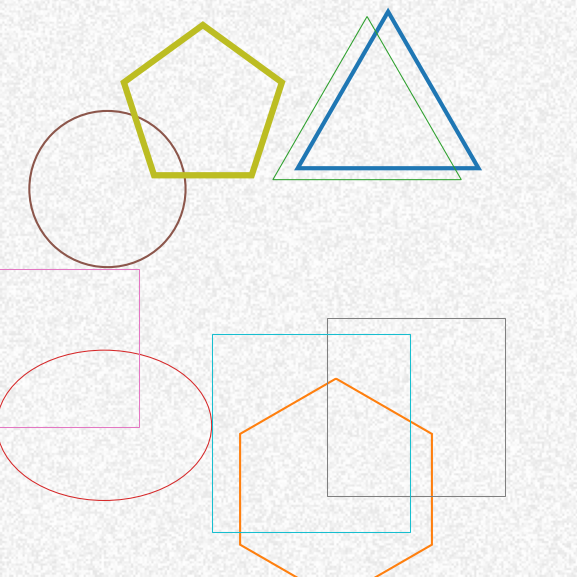[{"shape": "triangle", "thickness": 2, "radius": 0.9, "center": [0.672, 0.798]}, {"shape": "hexagon", "thickness": 1, "radius": 0.96, "center": [0.582, 0.152]}, {"shape": "triangle", "thickness": 0.5, "radius": 0.94, "center": [0.636, 0.782]}, {"shape": "oval", "thickness": 0.5, "radius": 0.93, "center": [0.181, 0.263]}, {"shape": "circle", "thickness": 1, "radius": 0.68, "center": [0.186, 0.672]}, {"shape": "square", "thickness": 0.5, "radius": 0.68, "center": [0.105, 0.397]}, {"shape": "square", "thickness": 0.5, "radius": 0.77, "center": [0.721, 0.294]}, {"shape": "pentagon", "thickness": 3, "radius": 0.72, "center": [0.351, 0.812]}, {"shape": "square", "thickness": 0.5, "radius": 0.86, "center": [0.538, 0.25]}]